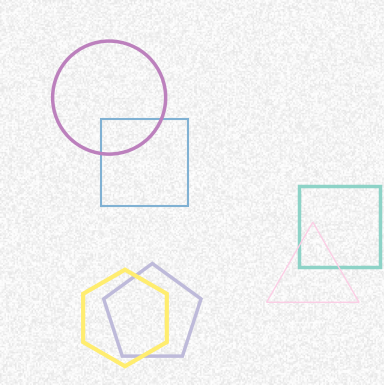[{"shape": "square", "thickness": 2.5, "radius": 0.53, "center": [0.882, 0.411]}, {"shape": "pentagon", "thickness": 2.5, "radius": 0.66, "center": [0.396, 0.183]}, {"shape": "square", "thickness": 1.5, "radius": 0.56, "center": [0.376, 0.577]}, {"shape": "triangle", "thickness": 1, "radius": 0.69, "center": [0.813, 0.284]}, {"shape": "circle", "thickness": 2.5, "radius": 0.73, "center": [0.283, 0.747]}, {"shape": "hexagon", "thickness": 3, "radius": 0.63, "center": [0.325, 0.174]}]